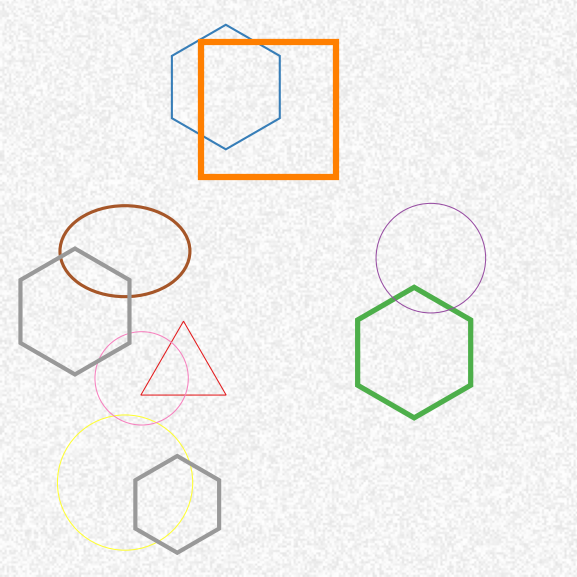[{"shape": "triangle", "thickness": 0.5, "radius": 0.43, "center": [0.318, 0.358]}, {"shape": "hexagon", "thickness": 1, "radius": 0.54, "center": [0.391, 0.848]}, {"shape": "hexagon", "thickness": 2.5, "radius": 0.57, "center": [0.717, 0.389]}, {"shape": "circle", "thickness": 0.5, "radius": 0.47, "center": [0.746, 0.552]}, {"shape": "square", "thickness": 3, "radius": 0.59, "center": [0.465, 0.809]}, {"shape": "circle", "thickness": 0.5, "radius": 0.59, "center": [0.217, 0.163]}, {"shape": "oval", "thickness": 1.5, "radius": 0.56, "center": [0.216, 0.564]}, {"shape": "circle", "thickness": 0.5, "radius": 0.4, "center": [0.245, 0.344]}, {"shape": "hexagon", "thickness": 2, "radius": 0.54, "center": [0.13, 0.46]}, {"shape": "hexagon", "thickness": 2, "radius": 0.42, "center": [0.307, 0.126]}]